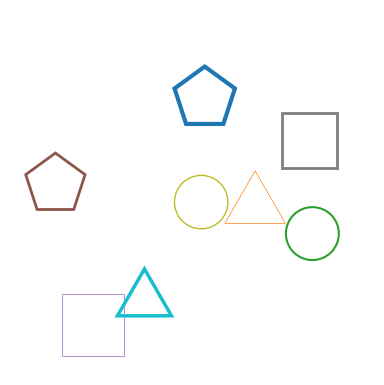[{"shape": "pentagon", "thickness": 3, "radius": 0.41, "center": [0.532, 0.745]}, {"shape": "triangle", "thickness": 0.5, "radius": 0.45, "center": [0.663, 0.465]}, {"shape": "circle", "thickness": 1.5, "radius": 0.34, "center": [0.811, 0.393]}, {"shape": "square", "thickness": 0.5, "radius": 0.4, "center": [0.241, 0.157]}, {"shape": "pentagon", "thickness": 2, "radius": 0.41, "center": [0.144, 0.521]}, {"shape": "square", "thickness": 2, "radius": 0.36, "center": [0.803, 0.634]}, {"shape": "circle", "thickness": 1, "radius": 0.35, "center": [0.523, 0.475]}, {"shape": "triangle", "thickness": 2.5, "radius": 0.41, "center": [0.375, 0.22]}]